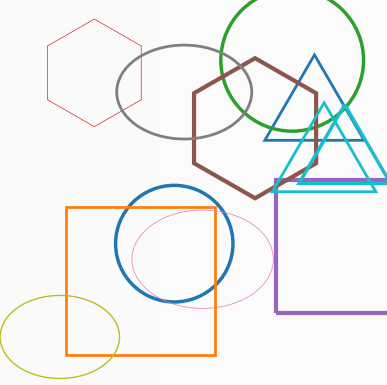[{"shape": "circle", "thickness": 2.5, "radius": 0.76, "center": [0.45, 0.367]}, {"shape": "triangle", "thickness": 2, "radius": 0.74, "center": [0.812, 0.71]}, {"shape": "square", "thickness": 2, "radius": 0.96, "center": [0.362, 0.27]}, {"shape": "circle", "thickness": 2.5, "radius": 0.92, "center": [0.754, 0.843]}, {"shape": "hexagon", "thickness": 0.5, "radius": 0.7, "center": [0.243, 0.811]}, {"shape": "square", "thickness": 3, "radius": 0.86, "center": [0.885, 0.36]}, {"shape": "hexagon", "thickness": 3, "radius": 0.91, "center": [0.658, 0.667]}, {"shape": "oval", "thickness": 0.5, "radius": 0.91, "center": [0.523, 0.327]}, {"shape": "oval", "thickness": 2, "radius": 0.87, "center": [0.475, 0.761]}, {"shape": "oval", "thickness": 1, "radius": 0.77, "center": [0.154, 0.125]}, {"shape": "triangle", "thickness": 2.5, "radius": 0.68, "center": [0.89, 0.592]}, {"shape": "triangle", "thickness": 2, "radius": 0.77, "center": [0.836, 0.579]}]